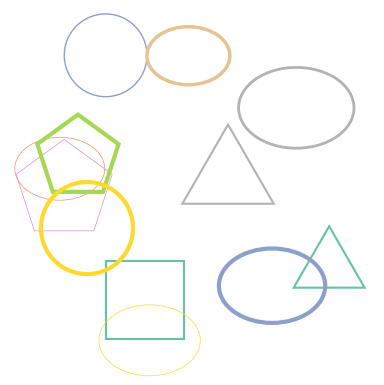[{"shape": "square", "thickness": 1.5, "radius": 0.51, "center": [0.377, 0.221]}, {"shape": "triangle", "thickness": 1.5, "radius": 0.53, "center": [0.855, 0.306]}, {"shape": "oval", "thickness": 0.5, "radius": 0.58, "center": [0.155, 0.562]}, {"shape": "oval", "thickness": 3, "radius": 0.69, "center": [0.707, 0.258]}, {"shape": "circle", "thickness": 1, "radius": 0.54, "center": [0.274, 0.856]}, {"shape": "pentagon", "thickness": 0.5, "radius": 0.66, "center": [0.167, 0.507]}, {"shape": "pentagon", "thickness": 3, "radius": 0.55, "center": [0.202, 0.591]}, {"shape": "circle", "thickness": 3, "radius": 0.6, "center": [0.226, 0.408]}, {"shape": "oval", "thickness": 0.5, "radius": 0.66, "center": [0.389, 0.116]}, {"shape": "oval", "thickness": 2.5, "radius": 0.54, "center": [0.489, 0.855]}, {"shape": "triangle", "thickness": 1.5, "radius": 0.69, "center": [0.592, 0.539]}, {"shape": "oval", "thickness": 2, "radius": 0.75, "center": [0.77, 0.72]}]